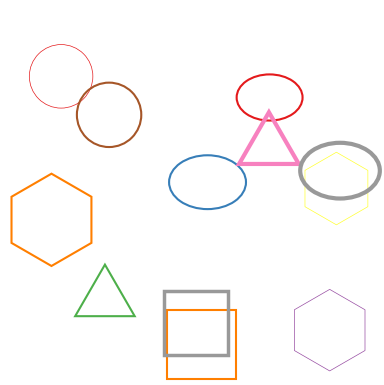[{"shape": "oval", "thickness": 1.5, "radius": 0.43, "center": [0.7, 0.747]}, {"shape": "circle", "thickness": 0.5, "radius": 0.41, "center": [0.159, 0.802]}, {"shape": "oval", "thickness": 1.5, "radius": 0.5, "center": [0.539, 0.527]}, {"shape": "triangle", "thickness": 1.5, "radius": 0.45, "center": [0.273, 0.223]}, {"shape": "hexagon", "thickness": 0.5, "radius": 0.53, "center": [0.856, 0.142]}, {"shape": "square", "thickness": 1.5, "radius": 0.45, "center": [0.524, 0.106]}, {"shape": "hexagon", "thickness": 1.5, "radius": 0.6, "center": [0.134, 0.429]}, {"shape": "hexagon", "thickness": 0.5, "radius": 0.47, "center": [0.874, 0.51]}, {"shape": "circle", "thickness": 1.5, "radius": 0.42, "center": [0.283, 0.702]}, {"shape": "triangle", "thickness": 3, "radius": 0.45, "center": [0.699, 0.619]}, {"shape": "square", "thickness": 2.5, "radius": 0.41, "center": [0.508, 0.161]}, {"shape": "oval", "thickness": 3, "radius": 0.52, "center": [0.883, 0.557]}]